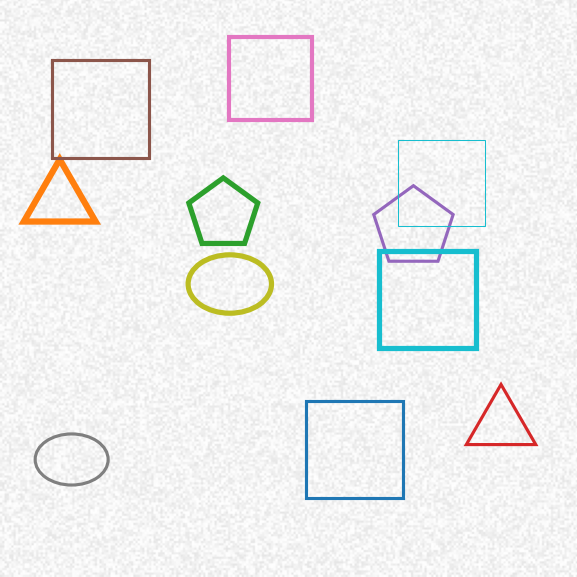[{"shape": "square", "thickness": 1.5, "radius": 0.42, "center": [0.614, 0.221]}, {"shape": "triangle", "thickness": 3, "radius": 0.36, "center": [0.103, 0.651]}, {"shape": "pentagon", "thickness": 2.5, "radius": 0.31, "center": [0.387, 0.628]}, {"shape": "triangle", "thickness": 1.5, "radius": 0.35, "center": [0.868, 0.264]}, {"shape": "pentagon", "thickness": 1.5, "radius": 0.36, "center": [0.716, 0.605]}, {"shape": "square", "thickness": 1.5, "radius": 0.42, "center": [0.174, 0.811]}, {"shape": "square", "thickness": 2, "radius": 0.36, "center": [0.469, 0.863]}, {"shape": "oval", "thickness": 1.5, "radius": 0.32, "center": [0.124, 0.203]}, {"shape": "oval", "thickness": 2.5, "radius": 0.36, "center": [0.398, 0.507]}, {"shape": "square", "thickness": 0.5, "radius": 0.38, "center": [0.765, 0.682]}, {"shape": "square", "thickness": 2.5, "radius": 0.42, "center": [0.741, 0.481]}]